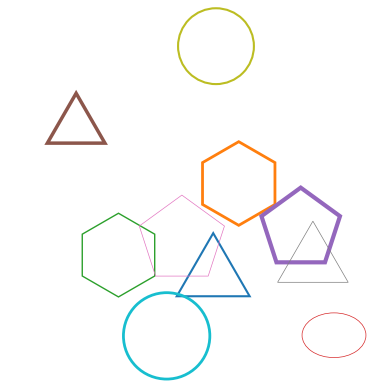[{"shape": "triangle", "thickness": 1.5, "radius": 0.55, "center": [0.554, 0.285]}, {"shape": "hexagon", "thickness": 2, "radius": 0.54, "center": [0.62, 0.523]}, {"shape": "hexagon", "thickness": 1, "radius": 0.54, "center": [0.308, 0.337]}, {"shape": "oval", "thickness": 0.5, "radius": 0.41, "center": [0.868, 0.129]}, {"shape": "pentagon", "thickness": 3, "radius": 0.54, "center": [0.781, 0.405]}, {"shape": "triangle", "thickness": 2.5, "radius": 0.43, "center": [0.198, 0.671]}, {"shape": "pentagon", "thickness": 0.5, "radius": 0.58, "center": [0.472, 0.377]}, {"shape": "triangle", "thickness": 0.5, "radius": 0.53, "center": [0.813, 0.32]}, {"shape": "circle", "thickness": 1.5, "radius": 0.49, "center": [0.561, 0.88]}, {"shape": "circle", "thickness": 2, "radius": 0.56, "center": [0.433, 0.128]}]